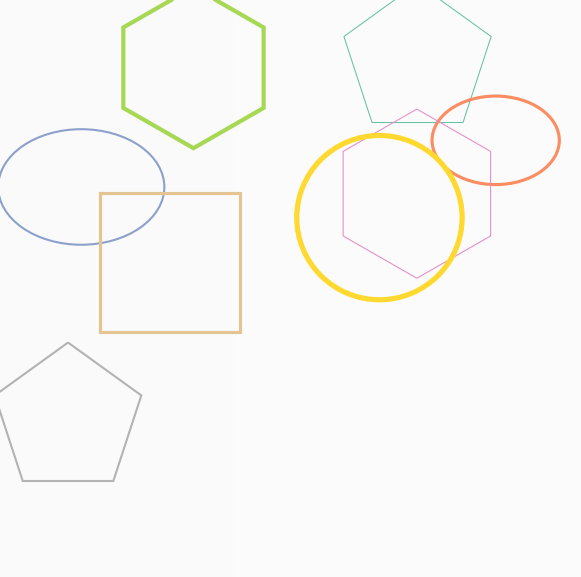[{"shape": "pentagon", "thickness": 0.5, "radius": 0.67, "center": [0.718, 0.895]}, {"shape": "oval", "thickness": 1.5, "radius": 0.55, "center": [0.853, 0.756]}, {"shape": "oval", "thickness": 1, "radius": 0.71, "center": [0.14, 0.675]}, {"shape": "hexagon", "thickness": 0.5, "radius": 0.73, "center": [0.717, 0.664]}, {"shape": "hexagon", "thickness": 2, "radius": 0.7, "center": [0.333, 0.882]}, {"shape": "circle", "thickness": 2.5, "radius": 0.71, "center": [0.653, 0.622]}, {"shape": "square", "thickness": 1.5, "radius": 0.6, "center": [0.292, 0.545]}, {"shape": "pentagon", "thickness": 1, "radius": 0.66, "center": [0.117, 0.273]}]